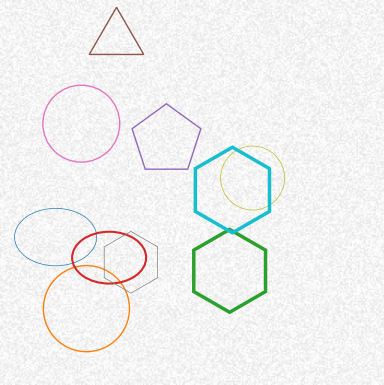[{"shape": "oval", "thickness": 0.5, "radius": 0.53, "center": [0.144, 0.384]}, {"shape": "circle", "thickness": 1, "radius": 0.56, "center": [0.225, 0.198]}, {"shape": "hexagon", "thickness": 2.5, "radius": 0.54, "center": [0.596, 0.296]}, {"shape": "oval", "thickness": 1.5, "radius": 0.48, "center": [0.283, 0.331]}, {"shape": "pentagon", "thickness": 1, "radius": 0.47, "center": [0.432, 0.637]}, {"shape": "triangle", "thickness": 1, "radius": 0.41, "center": [0.303, 0.899]}, {"shape": "circle", "thickness": 1, "radius": 0.5, "center": [0.211, 0.679]}, {"shape": "hexagon", "thickness": 0.5, "radius": 0.4, "center": [0.34, 0.319]}, {"shape": "circle", "thickness": 0.5, "radius": 0.42, "center": [0.656, 0.538]}, {"shape": "hexagon", "thickness": 2.5, "radius": 0.56, "center": [0.604, 0.506]}]